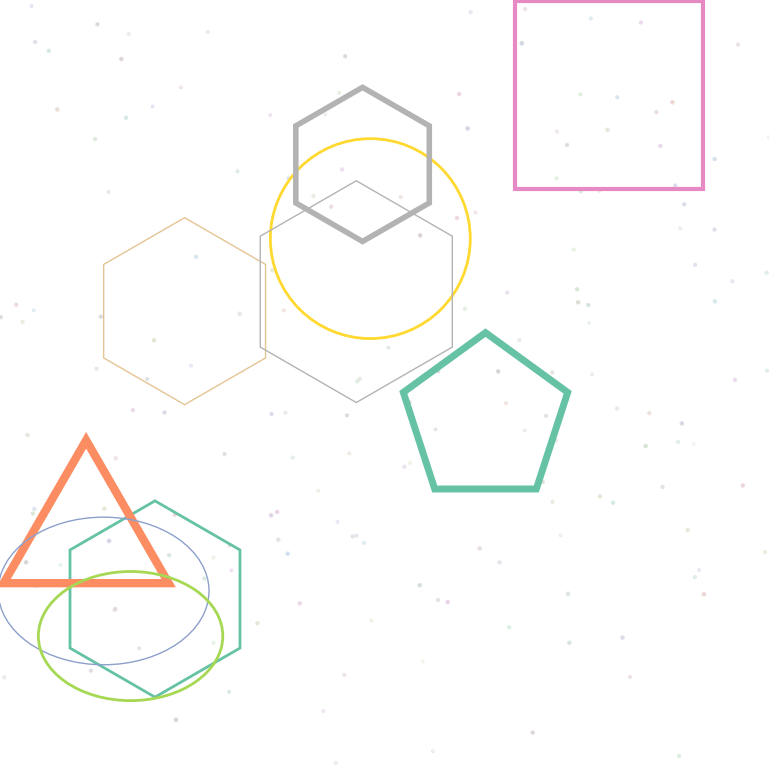[{"shape": "hexagon", "thickness": 1, "radius": 0.64, "center": [0.201, 0.222]}, {"shape": "pentagon", "thickness": 2.5, "radius": 0.56, "center": [0.631, 0.456]}, {"shape": "triangle", "thickness": 3, "radius": 0.62, "center": [0.112, 0.305]}, {"shape": "oval", "thickness": 0.5, "radius": 0.68, "center": [0.135, 0.233]}, {"shape": "square", "thickness": 1.5, "radius": 0.61, "center": [0.791, 0.876]}, {"shape": "oval", "thickness": 1, "radius": 0.6, "center": [0.17, 0.174]}, {"shape": "circle", "thickness": 1, "radius": 0.65, "center": [0.481, 0.69]}, {"shape": "hexagon", "thickness": 0.5, "radius": 0.61, "center": [0.24, 0.596]}, {"shape": "hexagon", "thickness": 0.5, "radius": 0.72, "center": [0.463, 0.621]}, {"shape": "hexagon", "thickness": 2, "radius": 0.5, "center": [0.471, 0.786]}]